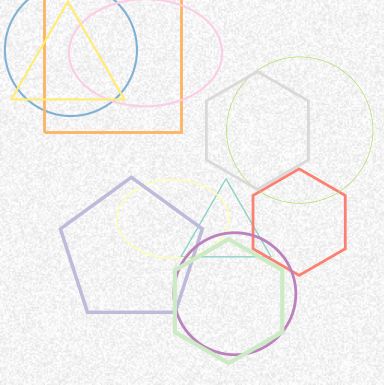[{"shape": "triangle", "thickness": 1, "radius": 0.68, "center": [0.587, 0.401]}, {"shape": "oval", "thickness": 1, "radius": 0.73, "center": [0.449, 0.431]}, {"shape": "pentagon", "thickness": 2.5, "radius": 0.97, "center": [0.341, 0.346]}, {"shape": "hexagon", "thickness": 2, "radius": 0.69, "center": [0.777, 0.423]}, {"shape": "circle", "thickness": 1.5, "radius": 0.86, "center": [0.184, 0.87]}, {"shape": "square", "thickness": 2, "radius": 0.89, "center": [0.293, 0.835]}, {"shape": "circle", "thickness": 0.5, "radius": 0.95, "center": [0.779, 0.662]}, {"shape": "oval", "thickness": 1.5, "radius": 0.99, "center": [0.378, 0.863]}, {"shape": "hexagon", "thickness": 2, "radius": 0.77, "center": [0.669, 0.661]}, {"shape": "circle", "thickness": 2, "radius": 0.79, "center": [0.61, 0.237]}, {"shape": "hexagon", "thickness": 3, "radius": 0.81, "center": [0.594, 0.218]}, {"shape": "triangle", "thickness": 1.5, "radius": 0.85, "center": [0.176, 0.826]}]